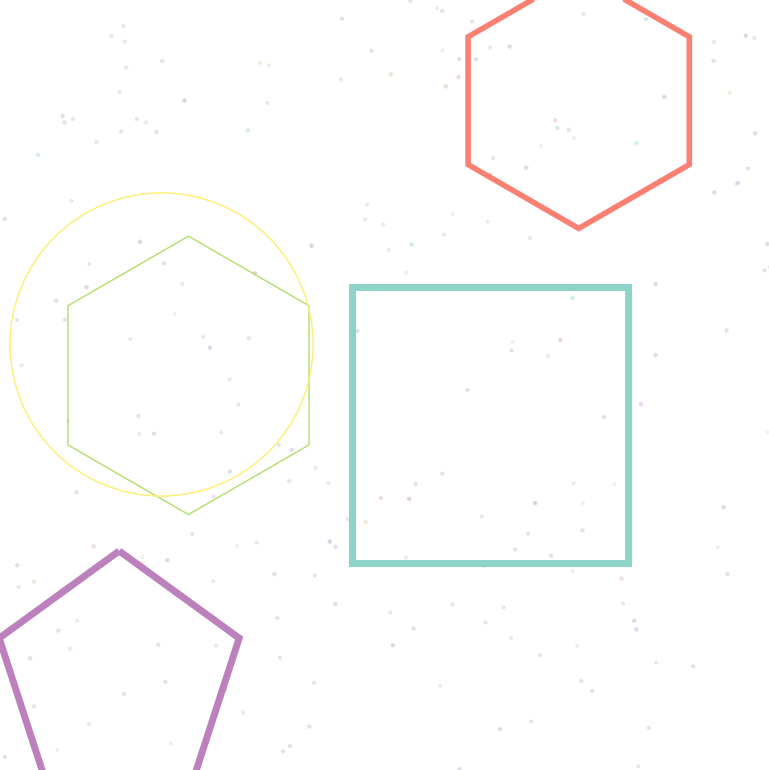[{"shape": "square", "thickness": 2.5, "radius": 0.9, "center": [0.636, 0.448]}, {"shape": "hexagon", "thickness": 2, "radius": 0.83, "center": [0.752, 0.869]}, {"shape": "hexagon", "thickness": 0.5, "radius": 0.9, "center": [0.245, 0.513]}, {"shape": "pentagon", "thickness": 2.5, "radius": 0.82, "center": [0.155, 0.121]}, {"shape": "circle", "thickness": 0.5, "radius": 0.98, "center": [0.21, 0.553]}]